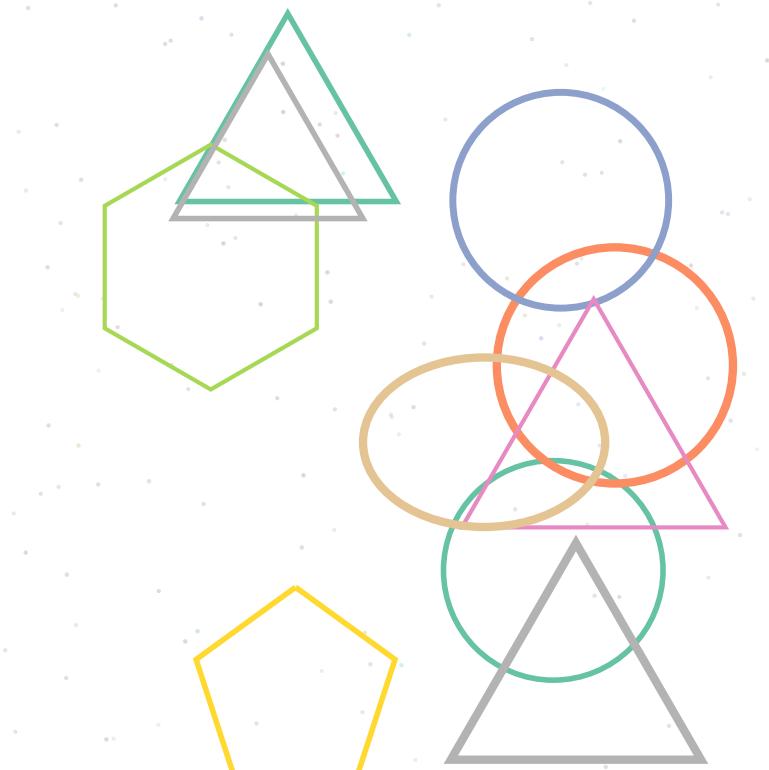[{"shape": "circle", "thickness": 2, "radius": 0.71, "center": [0.719, 0.259]}, {"shape": "triangle", "thickness": 2, "radius": 0.81, "center": [0.374, 0.82]}, {"shape": "circle", "thickness": 3, "radius": 0.77, "center": [0.799, 0.525]}, {"shape": "circle", "thickness": 2.5, "radius": 0.7, "center": [0.728, 0.74]}, {"shape": "triangle", "thickness": 1.5, "radius": 0.99, "center": [0.771, 0.414]}, {"shape": "hexagon", "thickness": 1.5, "radius": 0.8, "center": [0.274, 0.653]}, {"shape": "pentagon", "thickness": 2, "radius": 0.68, "center": [0.384, 0.102]}, {"shape": "oval", "thickness": 3, "radius": 0.79, "center": [0.629, 0.426]}, {"shape": "triangle", "thickness": 2, "radius": 0.71, "center": [0.348, 0.787]}, {"shape": "triangle", "thickness": 3, "radius": 0.94, "center": [0.748, 0.107]}]